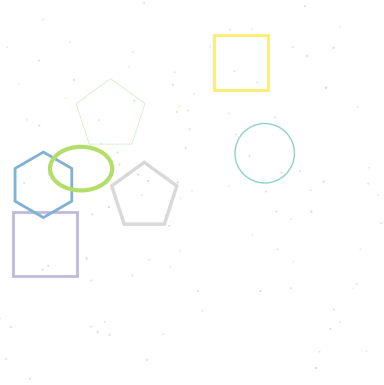[{"shape": "circle", "thickness": 1, "radius": 0.39, "center": [0.688, 0.602]}, {"shape": "square", "thickness": 2, "radius": 0.42, "center": [0.116, 0.367]}, {"shape": "hexagon", "thickness": 2, "radius": 0.43, "center": [0.113, 0.52]}, {"shape": "oval", "thickness": 3, "radius": 0.4, "center": [0.211, 0.562]}, {"shape": "pentagon", "thickness": 2.5, "radius": 0.44, "center": [0.375, 0.49]}, {"shape": "pentagon", "thickness": 0.5, "radius": 0.47, "center": [0.287, 0.702]}, {"shape": "square", "thickness": 2, "radius": 0.35, "center": [0.627, 0.837]}]